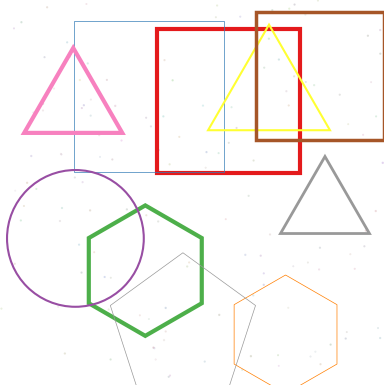[{"shape": "square", "thickness": 3, "radius": 0.93, "center": [0.594, 0.737]}, {"shape": "square", "thickness": 0.5, "radius": 0.98, "center": [0.387, 0.749]}, {"shape": "hexagon", "thickness": 3, "radius": 0.85, "center": [0.377, 0.297]}, {"shape": "circle", "thickness": 1.5, "radius": 0.89, "center": [0.196, 0.381]}, {"shape": "hexagon", "thickness": 0.5, "radius": 0.77, "center": [0.742, 0.132]}, {"shape": "triangle", "thickness": 1.5, "radius": 0.91, "center": [0.699, 0.753]}, {"shape": "square", "thickness": 2.5, "radius": 0.84, "center": [0.831, 0.802]}, {"shape": "triangle", "thickness": 3, "radius": 0.74, "center": [0.19, 0.728]}, {"shape": "pentagon", "thickness": 0.5, "radius": 0.99, "center": [0.475, 0.145]}, {"shape": "triangle", "thickness": 2, "radius": 0.67, "center": [0.844, 0.46]}]